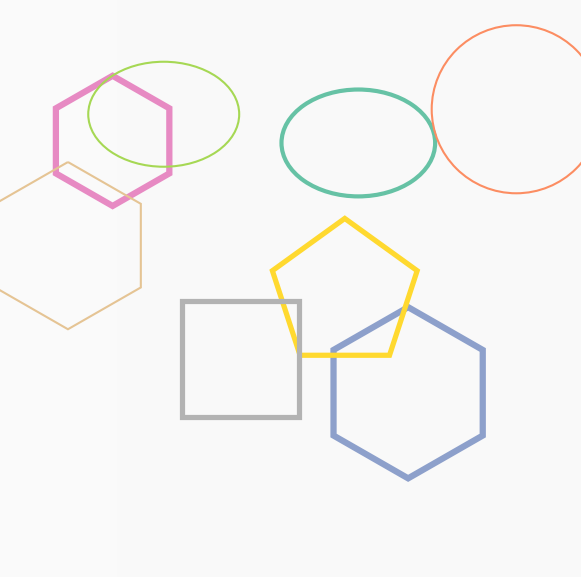[{"shape": "oval", "thickness": 2, "radius": 0.66, "center": [0.616, 0.752]}, {"shape": "circle", "thickness": 1, "radius": 0.73, "center": [0.888, 0.81]}, {"shape": "hexagon", "thickness": 3, "radius": 0.74, "center": [0.702, 0.319]}, {"shape": "hexagon", "thickness": 3, "radius": 0.56, "center": [0.194, 0.755]}, {"shape": "oval", "thickness": 1, "radius": 0.65, "center": [0.282, 0.801]}, {"shape": "pentagon", "thickness": 2.5, "radius": 0.65, "center": [0.593, 0.49]}, {"shape": "hexagon", "thickness": 1, "radius": 0.72, "center": [0.117, 0.574]}, {"shape": "square", "thickness": 2.5, "radius": 0.5, "center": [0.414, 0.377]}]